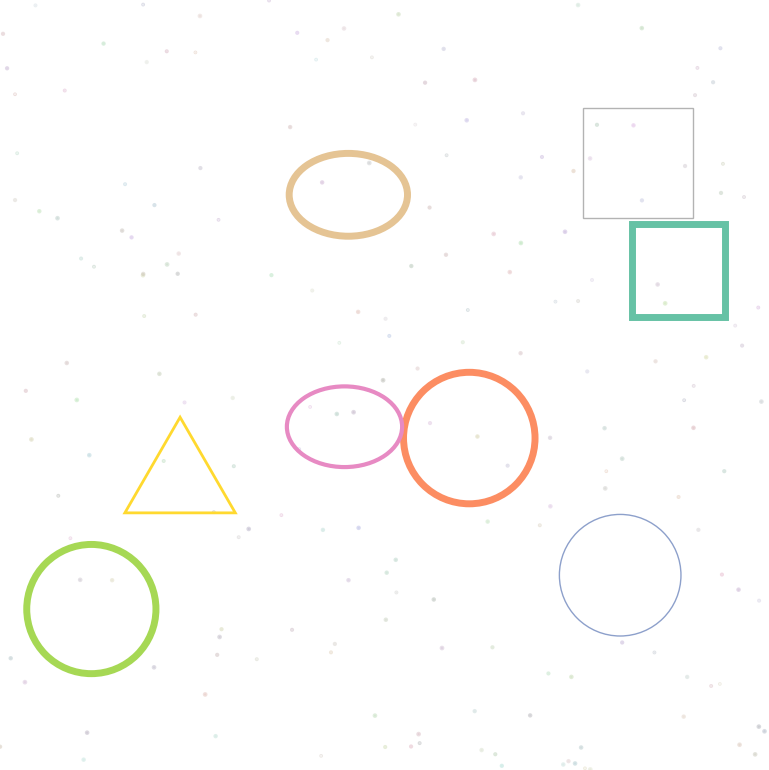[{"shape": "square", "thickness": 2.5, "radius": 0.3, "center": [0.881, 0.648]}, {"shape": "circle", "thickness": 2.5, "radius": 0.43, "center": [0.609, 0.431]}, {"shape": "circle", "thickness": 0.5, "radius": 0.39, "center": [0.805, 0.253]}, {"shape": "oval", "thickness": 1.5, "radius": 0.37, "center": [0.447, 0.446]}, {"shape": "circle", "thickness": 2.5, "radius": 0.42, "center": [0.119, 0.209]}, {"shape": "triangle", "thickness": 1, "radius": 0.41, "center": [0.234, 0.375]}, {"shape": "oval", "thickness": 2.5, "radius": 0.38, "center": [0.452, 0.747]}, {"shape": "square", "thickness": 0.5, "radius": 0.36, "center": [0.829, 0.788]}]